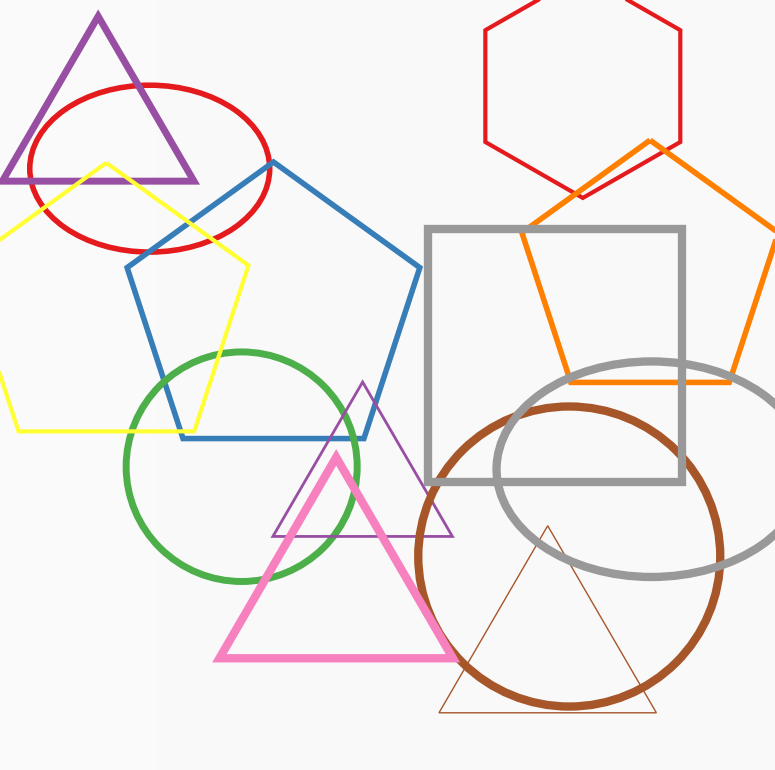[{"shape": "oval", "thickness": 2, "radius": 0.77, "center": [0.193, 0.781]}, {"shape": "hexagon", "thickness": 1.5, "radius": 0.73, "center": [0.752, 0.888]}, {"shape": "pentagon", "thickness": 2, "radius": 0.99, "center": [0.353, 0.591]}, {"shape": "circle", "thickness": 2.5, "radius": 0.75, "center": [0.312, 0.394]}, {"shape": "triangle", "thickness": 2.5, "radius": 0.71, "center": [0.127, 0.836]}, {"shape": "triangle", "thickness": 1, "radius": 0.67, "center": [0.468, 0.37]}, {"shape": "pentagon", "thickness": 2, "radius": 0.87, "center": [0.839, 0.644]}, {"shape": "pentagon", "thickness": 1.5, "radius": 0.96, "center": [0.137, 0.596]}, {"shape": "triangle", "thickness": 0.5, "radius": 0.81, "center": [0.707, 0.155]}, {"shape": "circle", "thickness": 3, "radius": 0.97, "center": [0.735, 0.277]}, {"shape": "triangle", "thickness": 3, "radius": 0.87, "center": [0.434, 0.232]}, {"shape": "oval", "thickness": 3, "radius": 1.0, "center": [0.841, 0.391]}, {"shape": "square", "thickness": 3, "radius": 0.82, "center": [0.716, 0.538]}]